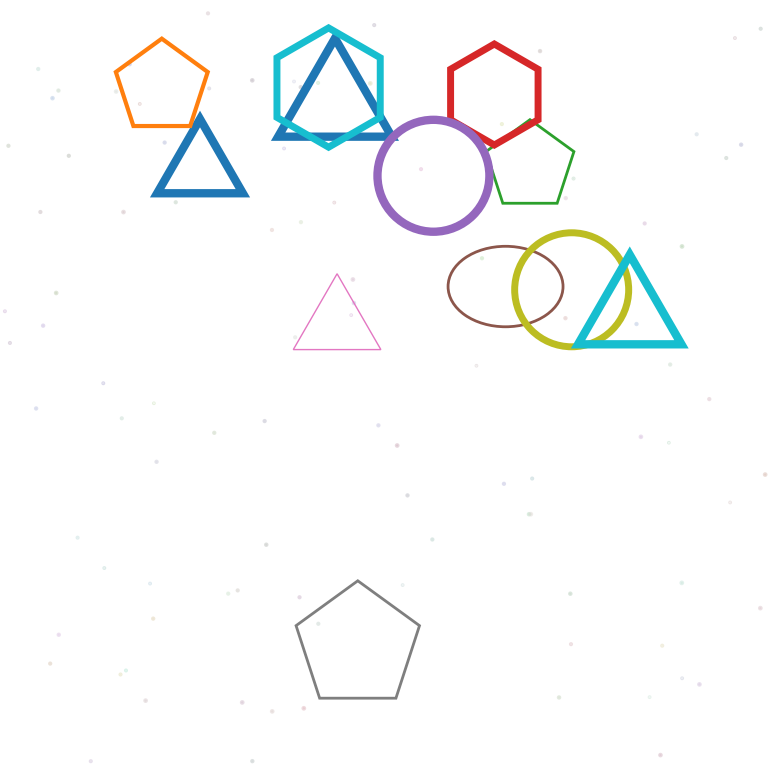[{"shape": "triangle", "thickness": 3, "radius": 0.43, "center": [0.435, 0.865]}, {"shape": "triangle", "thickness": 3, "radius": 0.32, "center": [0.26, 0.781]}, {"shape": "pentagon", "thickness": 1.5, "radius": 0.31, "center": [0.21, 0.887]}, {"shape": "pentagon", "thickness": 1, "radius": 0.3, "center": [0.688, 0.785]}, {"shape": "hexagon", "thickness": 2.5, "radius": 0.33, "center": [0.642, 0.877]}, {"shape": "circle", "thickness": 3, "radius": 0.36, "center": [0.563, 0.772]}, {"shape": "oval", "thickness": 1, "radius": 0.37, "center": [0.657, 0.628]}, {"shape": "triangle", "thickness": 0.5, "radius": 0.33, "center": [0.438, 0.579]}, {"shape": "pentagon", "thickness": 1, "radius": 0.42, "center": [0.465, 0.161]}, {"shape": "circle", "thickness": 2.5, "radius": 0.37, "center": [0.742, 0.624]}, {"shape": "triangle", "thickness": 3, "radius": 0.39, "center": [0.818, 0.592]}, {"shape": "hexagon", "thickness": 2.5, "radius": 0.39, "center": [0.427, 0.886]}]